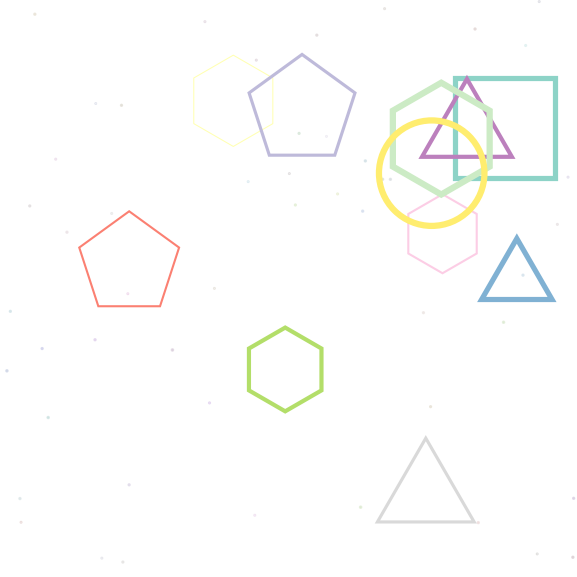[{"shape": "square", "thickness": 2.5, "radius": 0.43, "center": [0.875, 0.777]}, {"shape": "hexagon", "thickness": 0.5, "radius": 0.4, "center": [0.404, 0.825]}, {"shape": "pentagon", "thickness": 1.5, "radius": 0.48, "center": [0.523, 0.808]}, {"shape": "pentagon", "thickness": 1, "radius": 0.45, "center": [0.224, 0.542]}, {"shape": "triangle", "thickness": 2.5, "radius": 0.35, "center": [0.895, 0.516]}, {"shape": "hexagon", "thickness": 2, "radius": 0.36, "center": [0.494, 0.359]}, {"shape": "hexagon", "thickness": 1, "radius": 0.34, "center": [0.766, 0.594]}, {"shape": "triangle", "thickness": 1.5, "radius": 0.48, "center": [0.737, 0.144]}, {"shape": "triangle", "thickness": 2, "radius": 0.45, "center": [0.809, 0.773]}, {"shape": "hexagon", "thickness": 3, "radius": 0.48, "center": [0.764, 0.759]}, {"shape": "circle", "thickness": 3, "radius": 0.46, "center": [0.748, 0.699]}]